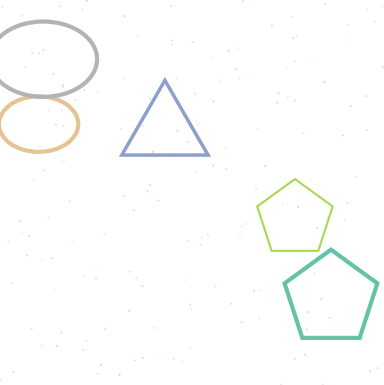[{"shape": "pentagon", "thickness": 3, "radius": 0.63, "center": [0.86, 0.225]}, {"shape": "triangle", "thickness": 2.5, "radius": 0.65, "center": [0.428, 0.662]}, {"shape": "pentagon", "thickness": 1.5, "radius": 0.52, "center": [0.766, 0.432]}, {"shape": "oval", "thickness": 3, "radius": 0.51, "center": [0.1, 0.678]}, {"shape": "oval", "thickness": 3, "radius": 0.7, "center": [0.112, 0.846]}]